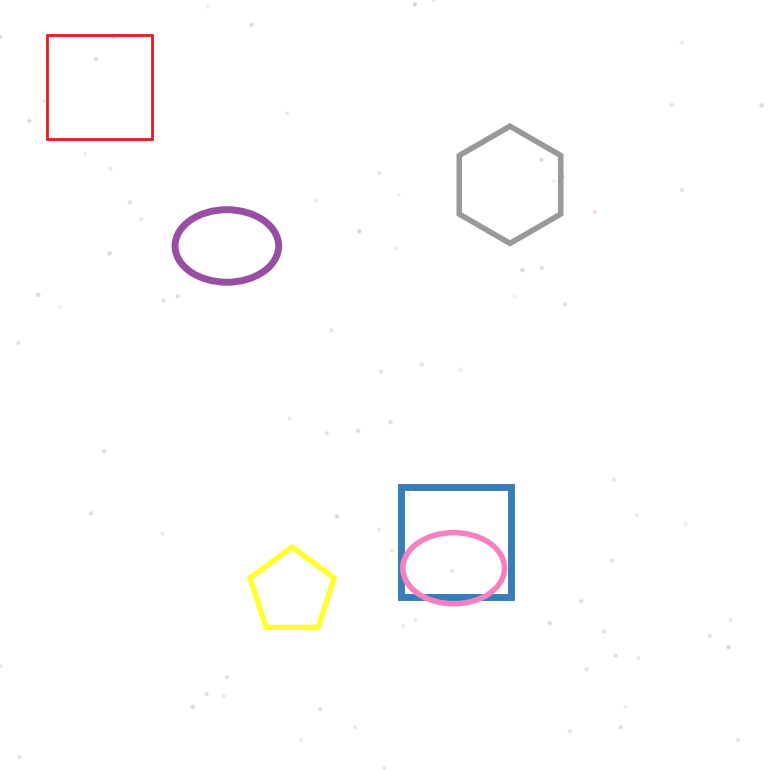[{"shape": "square", "thickness": 1, "radius": 0.34, "center": [0.129, 0.887]}, {"shape": "square", "thickness": 2.5, "radius": 0.36, "center": [0.593, 0.297]}, {"shape": "oval", "thickness": 2.5, "radius": 0.34, "center": [0.295, 0.681]}, {"shape": "pentagon", "thickness": 2, "radius": 0.29, "center": [0.379, 0.232]}, {"shape": "oval", "thickness": 2, "radius": 0.33, "center": [0.589, 0.262]}, {"shape": "hexagon", "thickness": 2, "radius": 0.38, "center": [0.662, 0.76]}]